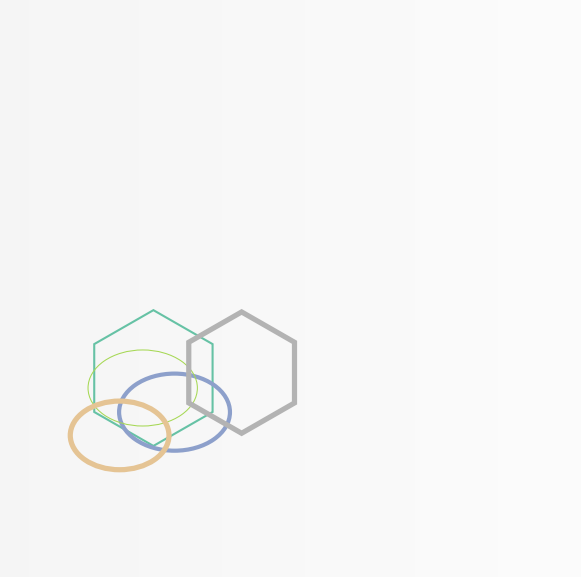[{"shape": "hexagon", "thickness": 1, "radius": 0.59, "center": [0.264, 0.345]}, {"shape": "oval", "thickness": 2, "radius": 0.48, "center": [0.3, 0.285]}, {"shape": "oval", "thickness": 0.5, "radius": 0.47, "center": [0.246, 0.327]}, {"shape": "oval", "thickness": 2.5, "radius": 0.42, "center": [0.206, 0.245]}, {"shape": "hexagon", "thickness": 2.5, "radius": 0.53, "center": [0.416, 0.354]}]